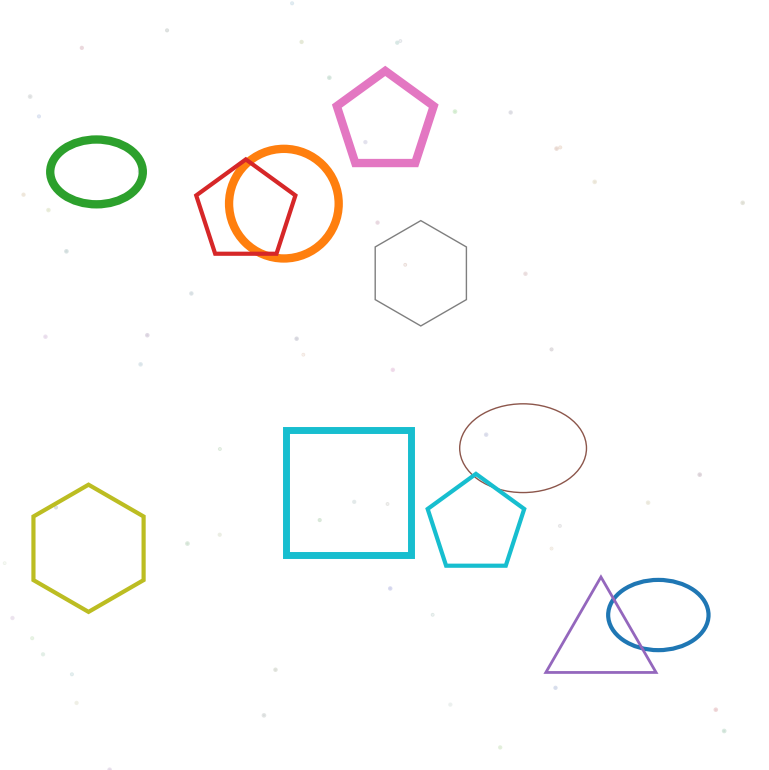[{"shape": "oval", "thickness": 1.5, "radius": 0.33, "center": [0.855, 0.201]}, {"shape": "circle", "thickness": 3, "radius": 0.36, "center": [0.369, 0.736]}, {"shape": "oval", "thickness": 3, "radius": 0.3, "center": [0.125, 0.777]}, {"shape": "pentagon", "thickness": 1.5, "radius": 0.34, "center": [0.319, 0.725]}, {"shape": "triangle", "thickness": 1, "radius": 0.41, "center": [0.78, 0.168]}, {"shape": "oval", "thickness": 0.5, "radius": 0.41, "center": [0.679, 0.418]}, {"shape": "pentagon", "thickness": 3, "radius": 0.33, "center": [0.5, 0.842]}, {"shape": "hexagon", "thickness": 0.5, "radius": 0.34, "center": [0.546, 0.645]}, {"shape": "hexagon", "thickness": 1.5, "radius": 0.41, "center": [0.115, 0.288]}, {"shape": "pentagon", "thickness": 1.5, "radius": 0.33, "center": [0.618, 0.319]}, {"shape": "square", "thickness": 2.5, "radius": 0.4, "center": [0.452, 0.361]}]